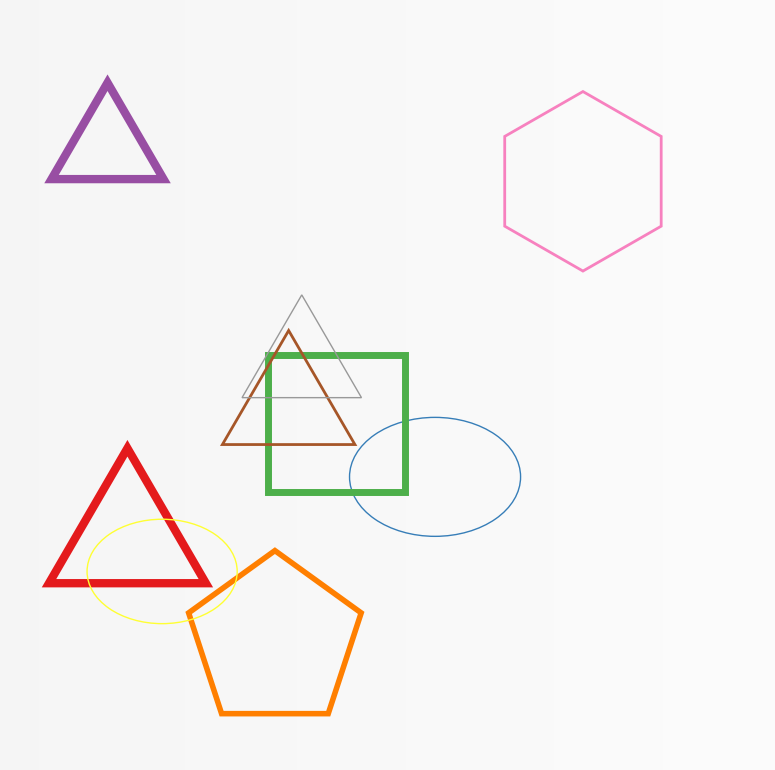[{"shape": "triangle", "thickness": 3, "radius": 0.58, "center": [0.164, 0.301]}, {"shape": "oval", "thickness": 0.5, "radius": 0.55, "center": [0.561, 0.381]}, {"shape": "square", "thickness": 2.5, "radius": 0.44, "center": [0.434, 0.45]}, {"shape": "triangle", "thickness": 3, "radius": 0.42, "center": [0.139, 0.809]}, {"shape": "pentagon", "thickness": 2, "radius": 0.59, "center": [0.355, 0.168]}, {"shape": "oval", "thickness": 0.5, "radius": 0.48, "center": [0.209, 0.258]}, {"shape": "triangle", "thickness": 1, "radius": 0.49, "center": [0.372, 0.472]}, {"shape": "hexagon", "thickness": 1, "radius": 0.58, "center": [0.752, 0.765]}, {"shape": "triangle", "thickness": 0.5, "radius": 0.44, "center": [0.389, 0.528]}]